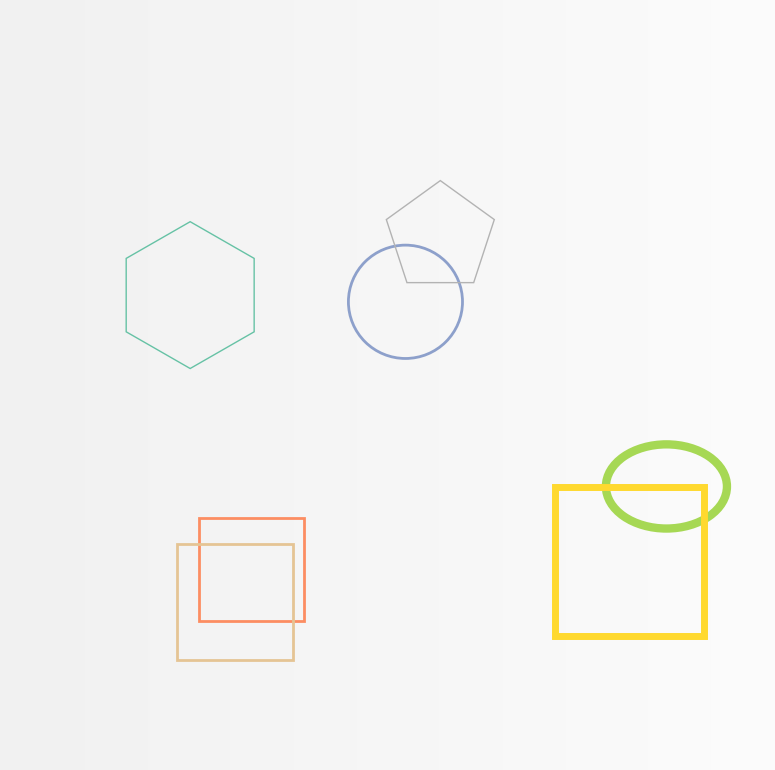[{"shape": "hexagon", "thickness": 0.5, "radius": 0.48, "center": [0.245, 0.617]}, {"shape": "square", "thickness": 1, "radius": 0.34, "center": [0.324, 0.26]}, {"shape": "circle", "thickness": 1, "radius": 0.37, "center": [0.523, 0.608]}, {"shape": "oval", "thickness": 3, "radius": 0.39, "center": [0.86, 0.368]}, {"shape": "square", "thickness": 2.5, "radius": 0.48, "center": [0.812, 0.271]}, {"shape": "square", "thickness": 1, "radius": 0.38, "center": [0.303, 0.218]}, {"shape": "pentagon", "thickness": 0.5, "radius": 0.37, "center": [0.568, 0.692]}]